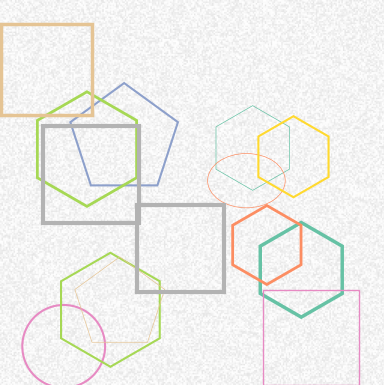[{"shape": "hexagon", "thickness": 0.5, "radius": 0.55, "center": [0.656, 0.616]}, {"shape": "hexagon", "thickness": 2.5, "radius": 0.61, "center": [0.782, 0.299]}, {"shape": "hexagon", "thickness": 2, "radius": 0.51, "center": [0.693, 0.364]}, {"shape": "oval", "thickness": 0.5, "radius": 0.5, "center": [0.64, 0.531]}, {"shape": "pentagon", "thickness": 1.5, "radius": 0.73, "center": [0.322, 0.637]}, {"shape": "circle", "thickness": 1.5, "radius": 0.54, "center": [0.165, 0.1]}, {"shape": "square", "thickness": 1, "radius": 0.62, "center": [0.808, 0.124]}, {"shape": "hexagon", "thickness": 2, "radius": 0.74, "center": [0.226, 0.613]}, {"shape": "hexagon", "thickness": 1.5, "radius": 0.74, "center": [0.287, 0.195]}, {"shape": "hexagon", "thickness": 1.5, "radius": 0.53, "center": [0.762, 0.593]}, {"shape": "square", "thickness": 2.5, "radius": 0.6, "center": [0.12, 0.82]}, {"shape": "pentagon", "thickness": 0.5, "radius": 0.61, "center": [0.311, 0.21]}, {"shape": "square", "thickness": 3, "radius": 0.63, "center": [0.236, 0.547]}, {"shape": "square", "thickness": 3, "radius": 0.57, "center": [0.469, 0.354]}]